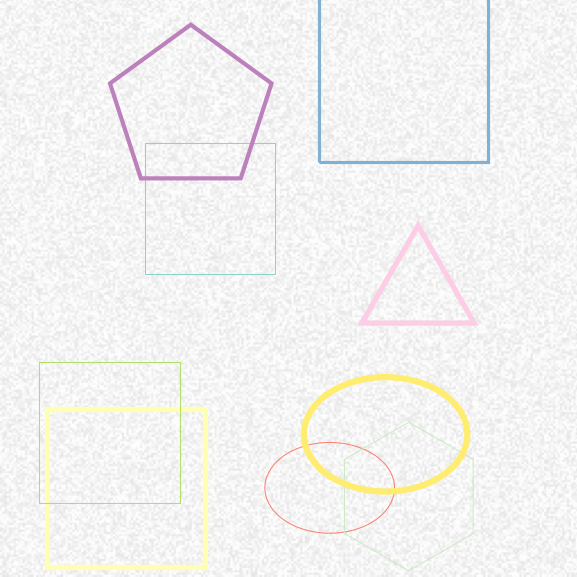[{"shape": "square", "thickness": 0.5, "radius": 0.56, "center": [0.363, 0.638]}, {"shape": "square", "thickness": 2.5, "radius": 0.68, "center": [0.218, 0.154]}, {"shape": "oval", "thickness": 0.5, "radius": 0.56, "center": [0.571, 0.154]}, {"shape": "square", "thickness": 1.5, "radius": 0.73, "center": [0.699, 0.865]}, {"shape": "square", "thickness": 0.5, "radius": 0.61, "center": [0.19, 0.25]}, {"shape": "triangle", "thickness": 2.5, "radius": 0.56, "center": [0.724, 0.496]}, {"shape": "pentagon", "thickness": 2, "radius": 0.74, "center": [0.33, 0.809]}, {"shape": "hexagon", "thickness": 0.5, "radius": 0.64, "center": [0.708, 0.139]}, {"shape": "oval", "thickness": 3, "radius": 0.71, "center": [0.668, 0.247]}]